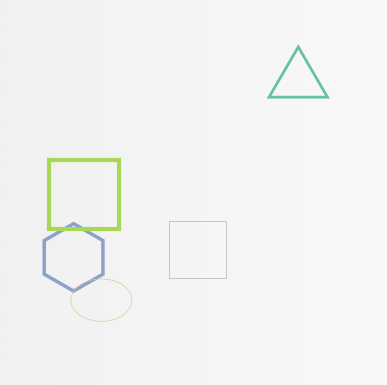[{"shape": "triangle", "thickness": 2, "radius": 0.44, "center": [0.77, 0.791]}, {"shape": "hexagon", "thickness": 2.5, "radius": 0.44, "center": [0.19, 0.332]}, {"shape": "square", "thickness": 3, "radius": 0.45, "center": [0.217, 0.495]}, {"shape": "oval", "thickness": 0.5, "radius": 0.39, "center": [0.262, 0.22]}, {"shape": "square", "thickness": 0.5, "radius": 0.37, "center": [0.509, 0.352]}]